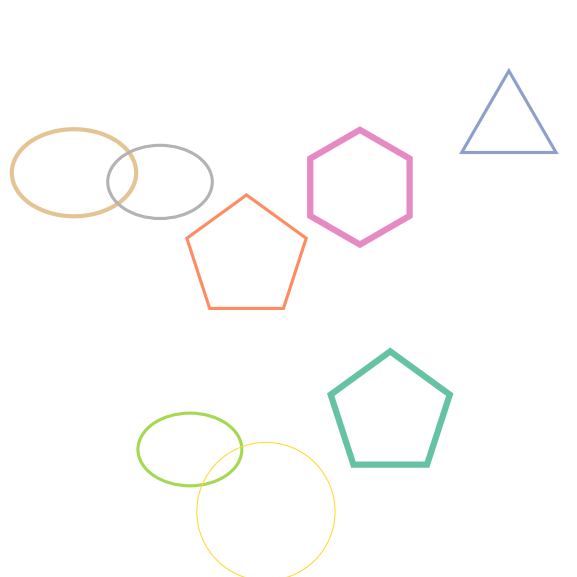[{"shape": "pentagon", "thickness": 3, "radius": 0.54, "center": [0.676, 0.282]}, {"shape": "pentagon", "thickness": 1.5, "radius": 0.54, "center": [0.427, 0.553]}, {"shape": "triangle", "thickness": 1.5, "radius": 0.47, "center": [0.881, 0.782]}, {"shape": "hexagon", "thickness": 3, "radius": 0.5, "center": [0.623, 0.675]}, {"shape": "oval", "thickness": 1.5, "radius": 0.45, "center": [0.329, 0.221]}, {"shape": "circle", "thickness": 0.5, "radius": 0.6, "center": [0.46, 0.113]}, {"shape": "oval", "thickness": 2, "radius": 0.54, "center": [0.128, 0.7]}, {"shape": "oval", "thickness": 1.5, "radius": 0.45, "center": [0.277, 0.684]}]